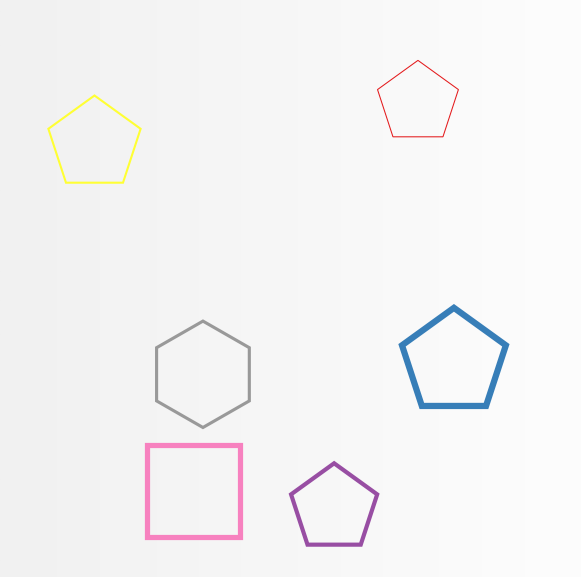[{"shape": "pentagon", "thickness": 0.5, "radius": 0.37, "center": [0.719, 0.821]}, {"shape": "pentagon", "thickness": 3, "radius": 0.47, "center": [0.781, 0.372]}, {"shape": "pentagon", "thickness": 2, "radius": 0.39, "center": [0.575, 0.119]}, {"shape": "pentagon", "thickness": 1, "radius": 0.42, "center": [0.163, 0.75]}, {"shape": "square", "thickness": 2.5, "radius": 0.4, "center": [0.333, 0.149]}, {"shape": "hexagon", "thickness": 1.5, "radius": 0.46, "center": [0.349, 0.351]}]